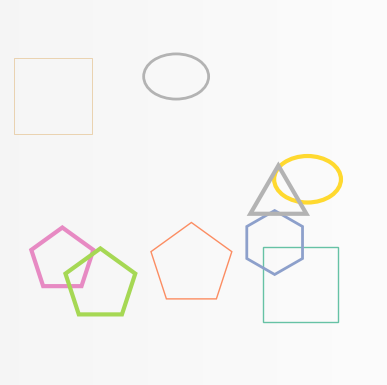[{"shape": "square", "thickness": 1, "radius": 0.48, "center": [0.774, 0.26]}, {"shape": "pentagon", "thickness": 1, "radius": 0.55, "center": [0.494, 0.312]}, {"shape": "hexagon", "thickness": 2, "radius": 0.42, "center": [0.709, 0.37]}, {"shape": "pentagon", "thickness": 3, "radius": 0.42, "center": [0.161, 0.325]}, {"shape": "pentagon", "thickness": 3, "radius": 0.47, "center": [0.259, 0.26]}, {"shape": "oval", "thickness": 3, "radius": 0.43, "center": [0.794, 0.534]}, {"shape": "square", "thickness": 0.5, "radius": 0.5, "center": [0.137, 0.75]}, {"shape": "oval", "thickness": 2, "radius": 0.42, "center": [0.455, 0.801]}, {"shape": "triangle", "thickness": 3, "radius": 0.42, "center": [0.718, 0.487]}]